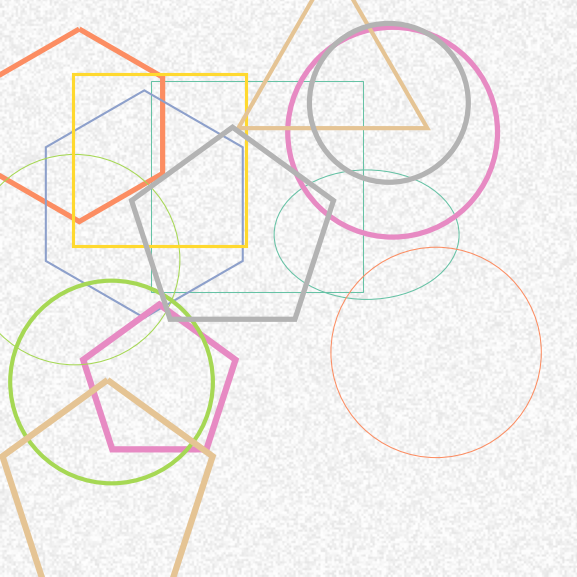[{"shape": "oval", "thickness": 0.5, "radius": 0.8, "center": [0.635, 0.593]}, {"shape": "square", "thickness": 0.5, "radius": 0.91, "center": [0.445, 0.677]}, {"shape": "circle", "thickness": 0.5, "radius": 0.91, "center": [0.755, 0.389]}, {"shape": "hexagon", "thickness": 2.5, "radius": 0.83, "center": [0.137, 0.782]}, {"shape": "hexagon", "thickness": 1, "radius": 0.98, "center": [0.25, 0.646]}, {"shape": "pentagon", "thickness": 3, "radius": 0.69, "center": [0.276, 0.333]}, {"shape": "circle", "thickness": 2.5, "radius": 0.91, "center": [0.68, 0.77]}, {"shape": "circle", "thickness": 2, "radius": 0.88, "center": [0.193, 0.338]}, {"shape": "circle", "thickness": 0.5, "radius": 0.91, "center": [0.129, 0.55]}, {"shape": "square", "thickness": 1.5, "radius": 0.75, "center": [0.277, 0.722]}, {"shape": "pentagon", "thickness": 3, "radius": 0.96, "center": [0.186, 0.15]}, {"shape": "triangle", "thickness": 2, "radius": 0.94, "center": [0.576, 0.872]}, {"shape": "circle", "thickness": 2.5, "radius": 0.69, "center": [0.673, 0.821]}, {"shape": "pentagon", "thickness": 2.5, "radius": 0.92, "center": [0.403, 0.595]}]